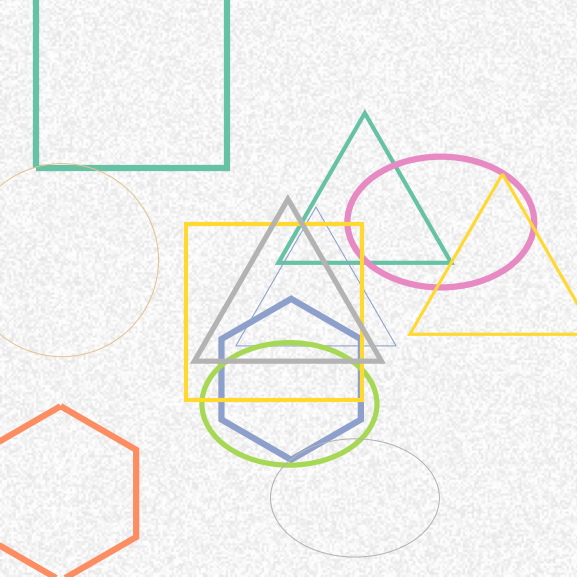[{"shape": "square", "thickness": 3, "radius": 0.83, "center": [0.228, 0.874]}, {"shape": "triangle", "thickness": 2, "radius": 0.86, "center": [0.632, 0.63]}, {"shape": "hexagon", "thickness": 3, "radius": 0.76, "center": [0.105, 0.145]}, {"shape": "triangle", "thickness": 0.5, "radius": 0.8, "center": [0.547, 0.48]}, {"shape": "hexagon", "thickness": 3, "radius": 0.7, "center": [0.504, 0.342]}, {"shape": "oval", "thickness": 3, "radius": 0.81, "center": [0.763, 0.615]}, {"shape": "oval", "thickness": 2.5, "radius": 0.76, "center": [0.501, 0.3]}, {"shape": "square", "thickness": 2, "radius": 0.76, "center": [0.475, 0.459]}, {"shape": "triangle", "thickness": 1.5, "radius": 0.93, "center": [0.87, 0.513]}, {"shape": "circle", "thickness": 0.5, "radius": 0.84, "center": [0.107, 0.549]}, {"shape": "triangle", "thickness": 2.5, "radius": 0.94, "center": [0.499, 0.467]}, {"shape": "oval", "thickness": 0.5, "radius": 0.73, "center": [0.615, 0.137]}]